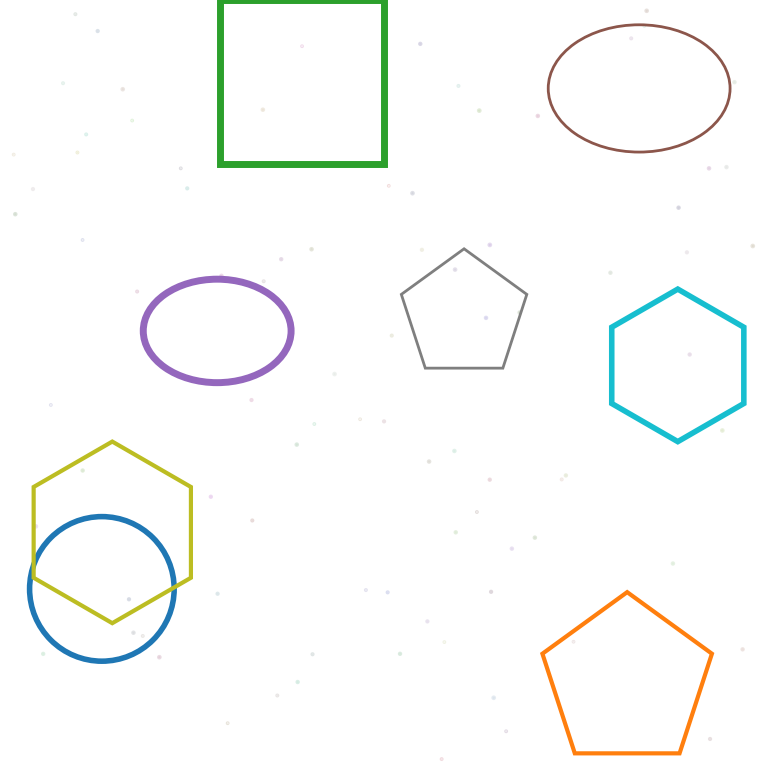[{"shape": "circle", "thickness": 2, "radius": 0.47, "center": [0.132, 0.235]}, {"shape": "pentagon", "thickness": 1.5, "radius": 0.58, "center": [0.815, 0.115]}, {"shape": "square", "thickness": 2.5, "radius": 0.53, "center": [0.392, 0.893]}, {"shape": "oval", "thickness": 2.5, "radius": 0.48, "center": [0.282, 0.57]}, {"shape": "oval", "thickness": 1, "radius": 0.59, "center": [0.83, 0.885]}, {"shape": "pentagon", "thickness": 1, "radius": 0.43, "center": [0.603, 0.591]}, {"shape": "hexagon", "thickness": 1.5, "radius": 0.59, "center": [0.146, 0.309]}, {"shape": "hexagon", "thickness": 2, "radius": 0.5, "center": [0.88, 0.526]}]